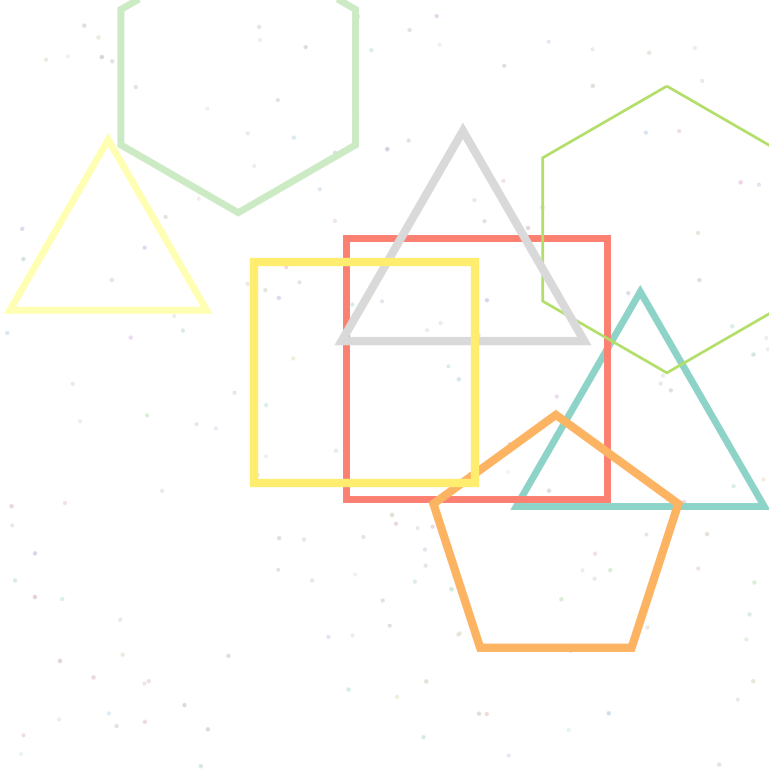[{"shape": "triangle", "thickness": 2.5, "radius": 0.93, "center": [0.832, 0.435]}, {"shape": "triangle", "thickness": 2.5, "radius": 0.74, "center": [0.141, 0.671]}, {"shape": "square", "thickness": 2.5, "radius": 0.85, "center": [0.619, 0.521]}, {"shape": "pentagon", "thickness": 3, "radius": 0.84, "center": [0.722, 0.294]}, {"shape": "hexagon", "thickness": 1, "radius": 0.93, "center": [0.866, 0.702]}, {"shape": "triangle", "thickness": 3, "radius": 0.91, "center": [0.601, 0.648]}, {"shape": "hexagon", "thickness": 2.5, "radius": 0.88, "center": [0.309, 0.9]}, {"shape": "square", "thickness": 3, "radius": 0.72, "center": [0.474, 0.517]}]